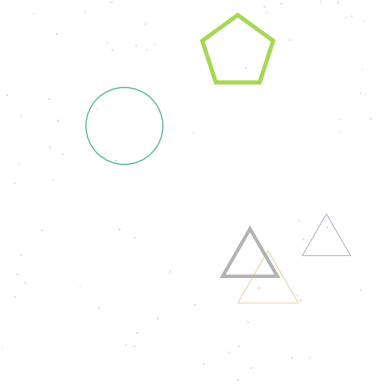[{"shape": "circle", "thickness": 1, "radius": 0.5, "center": [0.323, 0.673]}, {"shape": "triangle", "thickness": 0.5, "radius": 0.36, "center": [0.848, 0.372]}, {"shape": "pentagon", "thickness": 3, "radius": 0.48, "center": [0.617, 0.864]}, {"shape": "triangle", "thickness": 0.5, "radius": 0.45, "center": [0.696, 0.258]}, {"shape": "triangle", "thickness": 2.5, "radius": 0.41, "center": [0.649, 0.323]}]